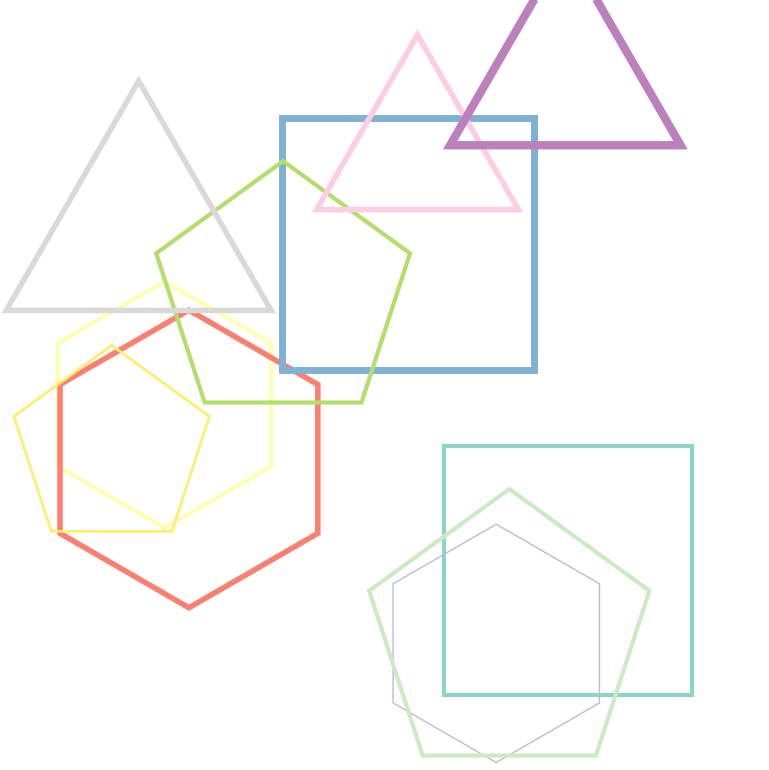[{"shape": "square", "thickness": 1.5, "radius": 0.81, "center": [0.737, 0.259]}, {"shape": "hexagon", "thickness": 1.5, "radius": 0.8, "center": [0.214, 0.474]}, {"shape": "hexagon", "thickness": 0.5, "radius": 0.77, "center": [0.644, 0.164]}, {"shape": "hexagon", "thickness": 2, "radius": 0.97, "center": [0.245, 0.404]}, {"shape": "square", "thickness": 2.5, "radius": 0.82, "center": [0.53, 0.683]}, {"shape": "pentagon", "thickness": 1.5, "radius": 0.87, "center": [0.368, 0.617]}, {"shape": "triangle", "thickness": 2, "radius": 0.76, "center": [0.542, 0.803]}, {"shape": "triangle", "thickness": 2, "radius": 0.99, "center": [0.18, 0.696]}, {"shape": "triangle", "thickness": 3, "radius": 0.86, "center": [0.734, 0.898]}, {"shape": "pentagon", "thickness": 1.5, "radius": 0.96, "center": [0.661, 0.174]}, {"shape": "pentagon", "thickness": 1, "radius": 0.67, "center": [0.145, 0.418]}]